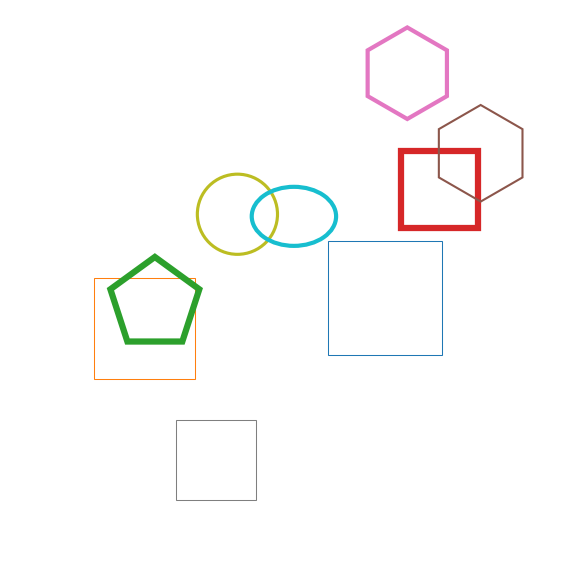[{"shape": "square", "thickness": 0.5, "radius": 0.49, "center": [0.667, 0.482]}, {"shape": "square", "thickness": 0.5, "radius": 0.44, "center": [0.25, 0.43]}, {"shape": "pentagon", "thickness": 3, "radius": 0.4, "center": [0.268, 0.473]}, {"shape": "square", "thickness": 3, "radius": 0.33, "center": [0.761, 0.671]}, {"shape": "hexagon", "thickness": 1, "radius": 0.42, "center": [0.832, 0.734]}, {"shape": "hexagon", "thickness": 2, "radius": 0.4, "center": [0.705, 0.872]}, {"shape": "square", "thickness": 0.5, "radius": 0.35, "center": [0.374, 0.203]}, {"shape": "circle", "thickness": 1.5, "radius": 0.35, "center": [0.411, 0.628]}, {"shape": "oval", "thickness": 2, "radius": 0.37, "center": [0.509, 0.625]}]